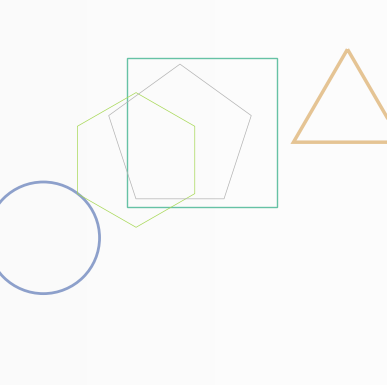[{"shape": "square", "thickness": 1, "radius": 0.97, "center": [0.52, 0.655]}, {"shape": "circle", "thickness": 2, "radius": 0.72, "center": [0.112, 0.382]}, {"shape": "hexagon", "thickness": 0.5, "radius": 0.87, "center": [0.351, 0.585]}, {"shape": "triangle", "thickness": 2.5, "radius": 0.8, "center": [0.897, 0.711]}, {"shape": "pentagon", "thickness": 0.5, "radius": 0.97, "center": [0.464, 0.64]}]